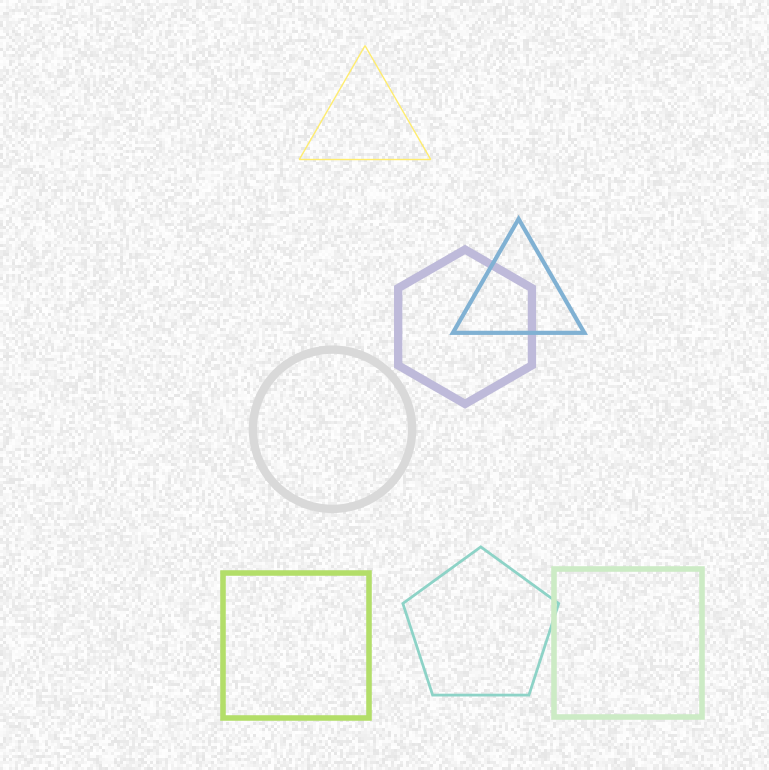[{"shape": "pentagon", "thickness": 1, "radius": 0.53, "center": [0.624, 0.183]}, {"shape": "hexagon", "thickness": 3, "radius": 0.5, "center": [0.604, 0.576]}, {"shape": "triangle", "thickness": 1.5, "radius": 0.49, "center": [0.674, 0.617]}, {"shape": "square", "thickness": 2, "radius": 0.47, "center": [0.384, 0.162]}, {"shape": "circle", "thickness": 3, "radius": 0.52, "center": [0.432, 0.443]}, {"shape": "square", "thickness": 2, "radius": 0.48, "center": [0.815, 0.165]}, {"shape": "triangle", "thickness": 0.5, "radius": 0.49, "center": [0.474, 0.842]}]